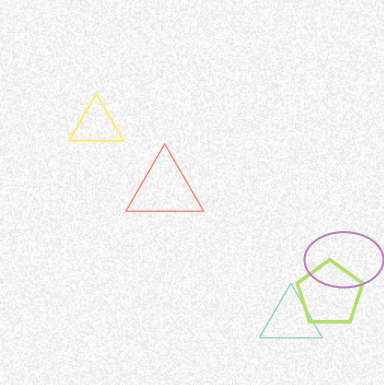[{"shape": "triangle", "thickness": 1, "radius": 0.47, "center": [0.755, 0.17]}, {"shape": "triangle", "thickness": 1, "radius": 0.58, "center": [0.428, 0.51]}, {"shape": "pentagon", "thickness": 2.5, "radius": 0.45, "center": [0.857, 0.236]}, {"shape": "oval", "thickness": 1.5, "radius": 0.51, "center": [0.894, 0.325]}, {"shape": "triangle", "thickness": 1.5, "radius": 0.41, "center": [0.25, 0.675]}]